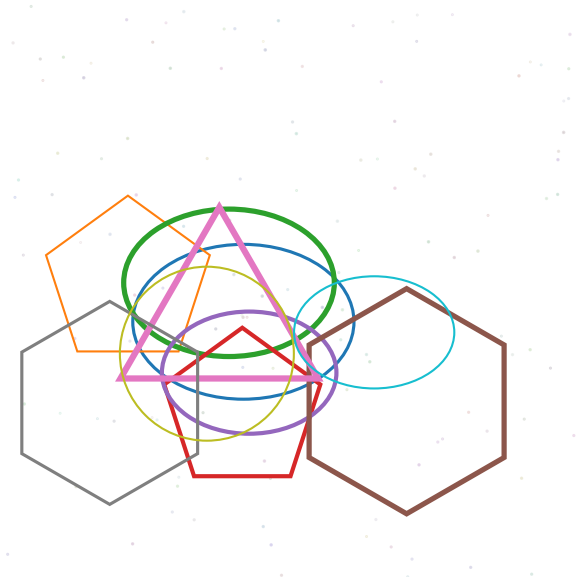[{"shape": "oval", "thickness": 1.5, "radius": 0.96, "center": [0.421, 0.442]}, {"shape": "pentagon", "thickness": 1, "radius": 0.75, "center": [0.222, 0.511]}, {"shape": "oval", "thickness": 2.5, "radius": 0.91, "center": [0.397, 0.509]}, {"shape": "pentagon", "thickness": 2, "radius": 0.71, "center": [0.42, 0.289]}, {"shape": "oval", "thickness": 2, "radius": 0.76, "center": [0.431, 0.354]}, {"shape": "hexagon", "thickness": 2.5, "radius": 0.97, "center": [0.704, 0.304]}, {"shape": "triangle", "thickness": 3, "radius": 0.99, "center": [0.38, 0.443]}, {"shape": "hexagon", "thickness": 1.5, "radius": 0.88, "center": [0.19, 0.301]}, {"shape": "circle", "thickness": 1, "radius": 0.75, "center": [0.358, 0.387]}, {"shape": "oval", "thickness": 1, "radius": 0.69, "center": [0.648, 0.424]}]